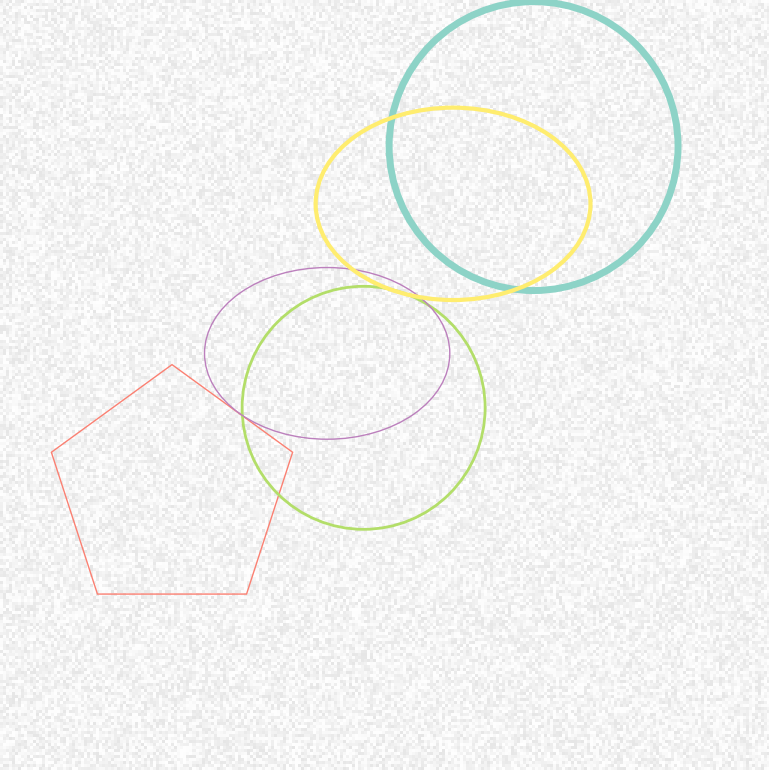[{"shape": "circle", "thickness": 2.5, "radius": 0.94, "center": [0.693, 0.81]}, {"shape": "pentagon", "thickness": 0.5, "radius": 0.82, "center": [0.223, 0.362]}, {"shape": "circle", "thickness": 1, "radius": 0.79, "center": [0.472, 0.47]}, {"shape": "oval", "thickness": 0.5, "radius": 0.8, "center": [0.425, 0.541]}, {"shape": "oval", "thickness": 1.5, "radius": 0.89, "center": [0.588, 0.735]}]